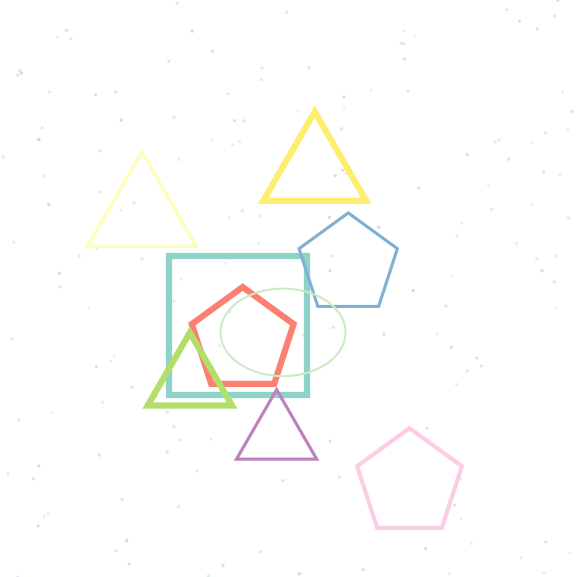[{"shape": "square", "thickness": 3, "radius": 0.6, "center": [0.412, 0.435]}, {"shape": "triangle", "thickness": 1.5, "radius": 0.54, "center": [0.246, 0.627]}, {"shape": "pentagon", "thickness": 3, "radius": 0.46, "center": [0.42, 0.409]}, {"shape": "pentagon", "thickness": 1.5, "radius": 0.45, "center": [0.603, 0.541]}, {"shape": "triangle", "thickness": 3, "radius": 0.42, "center": [0.329, 0.339]}, {"shape": "pentagon", "thickness": 2, "radius": 0.48, "center": [0.709, 0.162]}, {"shape": "triangle", "thickness": 1.5, "radius": 0.4, "center": [0.479, 0.244]}, {"shape": "oval", "thickness": 1, "radius": 0.54, "center": [0.49, 0.424]}, {"shape": "triangle", "thickness": 3, "radius": 0.51, "center": [0.545, 0.703]}]